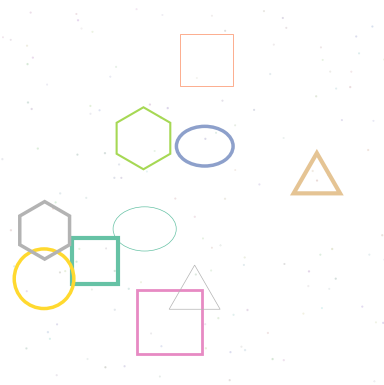[{"shape": "oval", "thickness": 0.5, "radius": 0.41, "center": [0.376, 0.405]}, {"shape": "square", "thickness": 3, "radius": 0.3, "center": [0.247, 0.323]}, {"shape": "square", "thickness": 0.5, "radius": 0.34, "center": [0.536, 0.844]}, {"shape": "oval", "thickness": 2.5, "radius": 0.37, "center": [0.532, 0.62]}, {"shape": "square", "thickness": 2, "radius": 0.42, "center": [0.44, 0.164]}, {"shape": "hexagon", "thickness": 1.5, "radius": 0.4, "center": [0.373, 0.641]}, {"shape": "circle", "thickness": 2.5, "radius": 0.39, "center": [0.114, 0.276]}, {"shape": "triangle", "thickness": 3, "radius": 0.35, "center": [0.823, 0.533]}, {"shape": "triangle", "thickness": 0.5, "radius": 0.38, "center": [0.506, 0.235]}, {"shape": "hexagon", "thickness": 2.5, "radius": 0.37, "center": [0.116, 0.402]}]